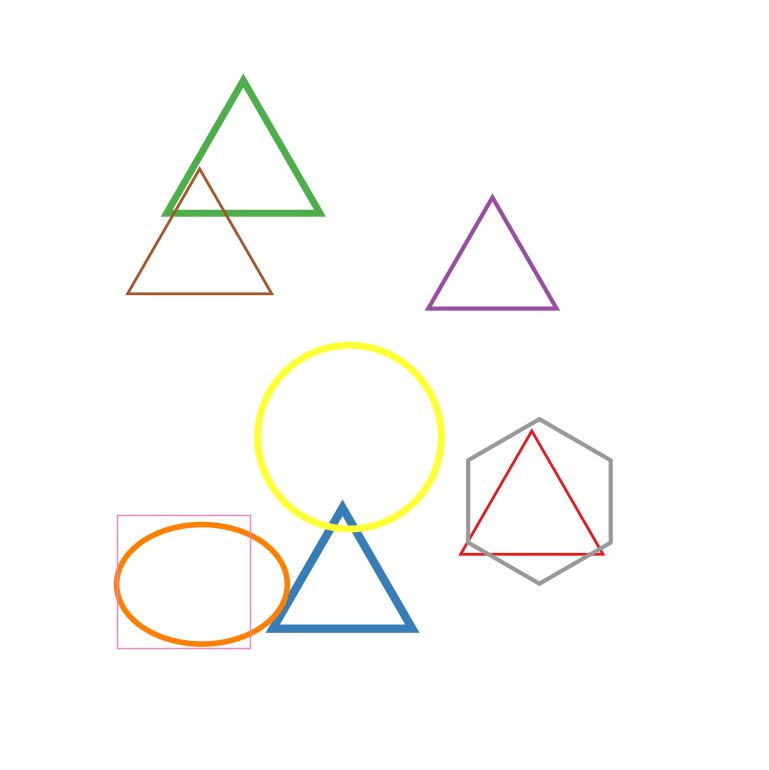[{"shape": "triangle", "thickness": 1, "radius": 0.53, "center": [0.691, 0.334]}, {"shape": "triangle", "thickness": 3, "radius": 0.52, "center": [0.445, 0.236]}, {"shape": "triangle", "thickness": 2.5, "radius": 0.57, "center": [0.316, 0.781]}, {"shape": "triangle", "thickness": 1.5, "radius": 0.48, "center": [0.639, 0.647]}, {"shape": "oval", "thickness": 2, "radius": 0.55, "center": [0.262, 0.241]}, {"shape": "circle", "thickness": 2.5, "radius": 0.6, "center": [0.454, 0.432]}, {"shape": "triangle", "thickness": 1, "radius": 0.54, "center": [0.259, 0.673]}, {"shape": "square", "thickness": 0.5, "radius": 0.43, "center": [0.239, 0.245]}, {"shape": "hexagon", "thickness": 1.5, "radius": 0.53, "center": [0.701, 0.349]}]